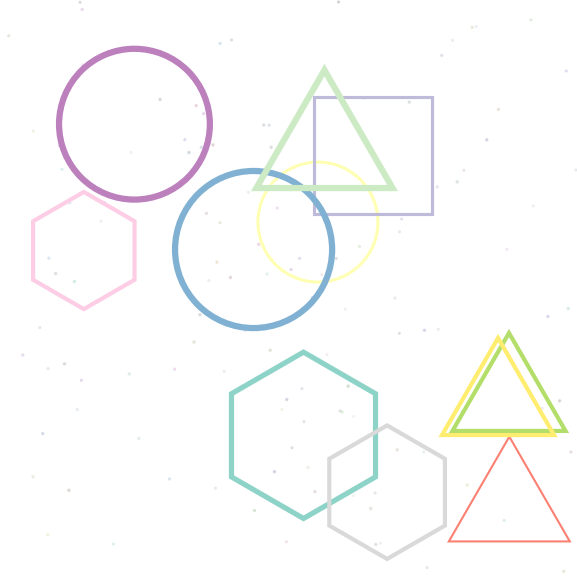[{"shape": "hexagon", "thickness": 2.5, "radius": 0.72, "center": [0.526, 0.245]}, {"shape": "circle", "thickness": 1.5, "radius": 0.52, "center": [0.551, 0.615]}, {"shape": "square", "thickness": 1.5, "radius": 0.51, "center": [0.646, 0.73]}, {"shape": "triangle", "thickness": 1, "radius": 0.6, "center": [0.882, 0.122]}, {"shape": "circle", "thickness": 3, "radius": 0.68, "center": [0.439, 0.567]}, {"shape": "triangle", "thickness": 2, "radius": 0.57, "center": [0.881, 0.309]}, {"shape": "hexagon", "thickness": 2, "radius": 0.51, "center": [0.145, 0.565]}, {"shape": "hexagon", "thickness": 2, "radius": 0.58, "center": [0.67, 0.147]}, {"shape": "circle", "thickness": 3, "radius": 0.65, "center": [0.233, 0.784]}, {"shape": "triangle", "thickness": 3, "radius": 0.68, "center": [0.562, 0.742]}, {"shape": "triangle", "thickness": 2, "radius": 0.56, "center": [0.862, 0.302]}]